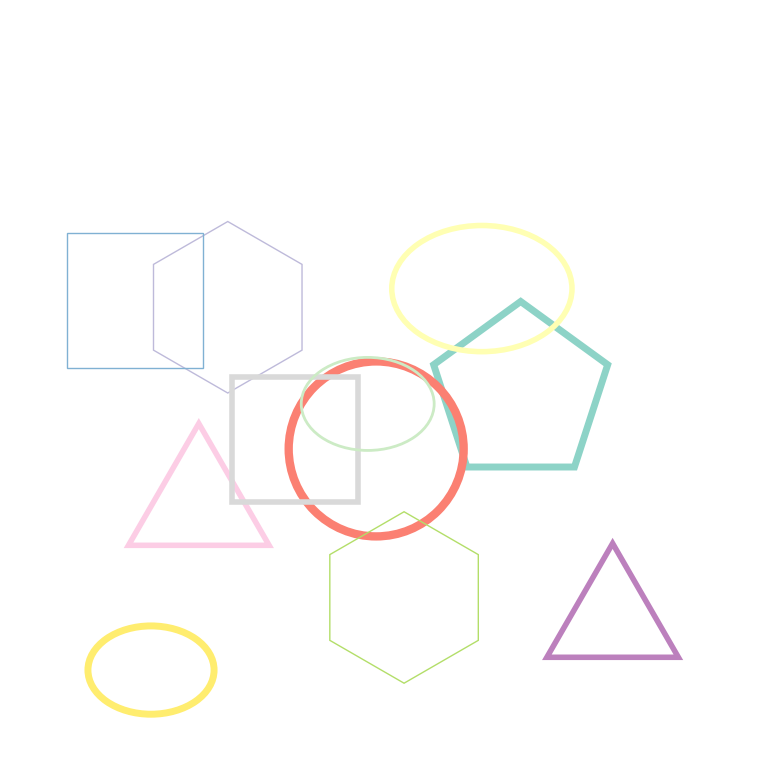[{"shape": "pentagon", "thickness": 2.5, "radius": 0.59, "center": [0.676, 0.49]}, {"shape": "oval", "thickness": 2, "radius": 0.59, "center": [0.626, 0.625]}, {"shape": "hexagon", "thickness": 0.5, "radius": 0.56, "center": [0.296, 0.601]}, {"shape": "circle", "thickness": 3, "radius": 0.57, "center": [0.489, 0.417]}, {"shape": "square", "thickness": 0.5, "radius": 0.44, "center": [0.175, 0.61]}, {"shape": "hexagon", "thickness": 0.5, "radius": 0.56, "center": [0.525, 0.224]}, {"shape": "triangle", "thickness": 2, "radius": 0.53, "center": [0.258, 0.345]}, {"shape": "square", "thickness": 2, "radius": 0.41, "center": [0.383, 0.429]}, {"shape": "triangle", "thickness": 2, "radius": 0.49, "center": [0.796, 0.196]}, {"shape": "oval", "thickness": 1, "radius": 0.43, "center": [0.478, 0.475]}, {"shape": "oval", "thickness": 2.5, "radius": 0.41, "center": [0.196, 0.13]}]